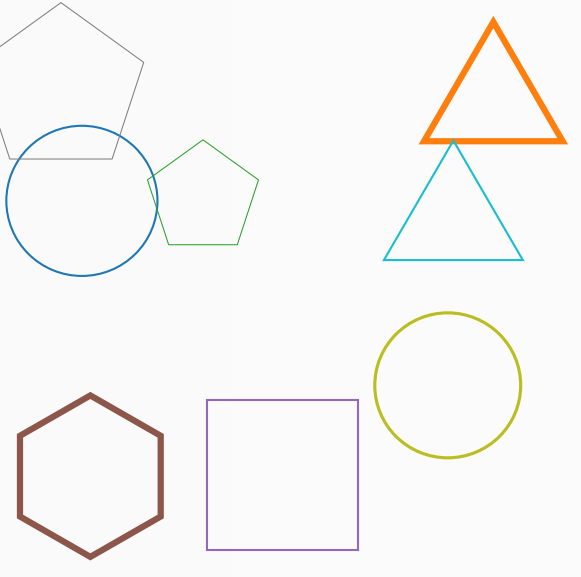[{"shape": "circle", "thickness": 1, "radius": 0.65, "center": [0.141, 0.651]}, {"shape": "triangle", "thickness": 3, "radius": 0.69, "center": [0.849, 0.823]}, {"shape": "pentagon", "thickness": 0.5, "radius": 0.5, "center": [0.349, 0.657]}, {"shape": "square", "thickness": 1, "radius": 0.65, "center": [0.486, 0.176]}, {"shape": "hexagon", "thickness": 3, "radius": 0.7, "center": [0.155, 0.175]}, {"shape": "pentagon", "thickness": 0.5, "radius": 0.75, "center": [0.105, 0.845]}, {"shape": "circle", "thickness": 1.5, "radius": 0.63, "center": [0.77, 0.332]}, {"shape": "triangle", "thickness": 1, "radius": 0.69, "center": [0.78, 0.618]}]